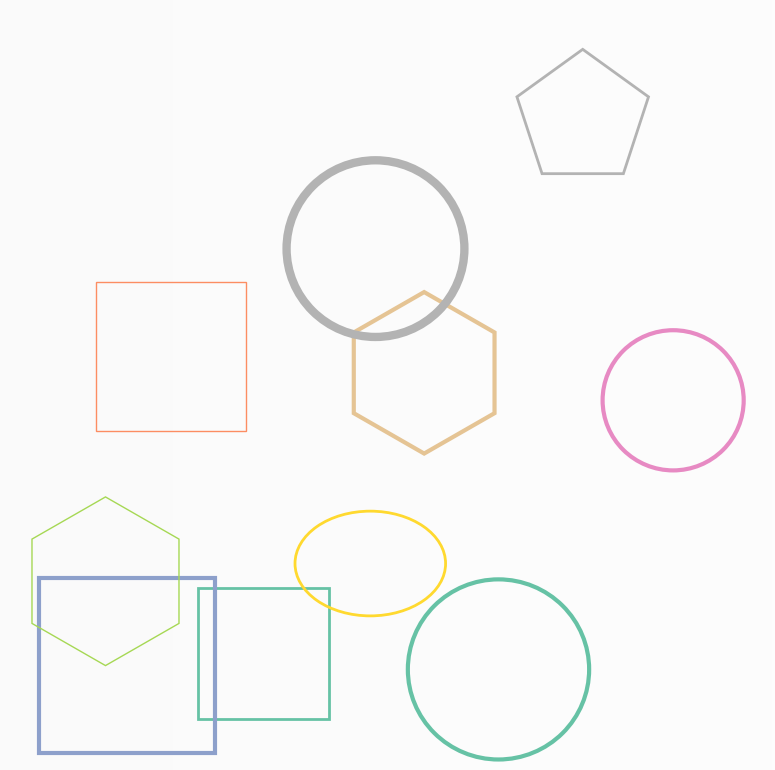[{"shape": "square", "thickness": 1, "radius": 0.42, "center": [0.34, 0.151]}, {"shape": "circle", "thickness": 1.5, "radius": 0.58, "center": [0.643, 0.131]}, {"shape": "square", "thickness": 0.5, "radius": 0.48, "center": [0.221, 0.537]}, {"shape": "square", "thickness": 1.5, "radius": 0.57, "center": [0.164, 0.135]}, {"shape": "circle", "thickness": 1.5, "radius": 0.46, "center": [0.869, 0.48]}, {"shape": "hexagon", "thickness": 0.5, "radius": 0.55, "center": [0.136, 0.245]}, {"shape": "oval", "thickness": 1, "radius": 0.49, "center": [0.478, 0.268]}, {"shape": "hexagon", "thickness": 1.5, "radius": 0.52, "center": [0.547, 0.516]}, {"shape": "pentagon", "thickness": 1, "radius": 0.45, "center": [0.752, 0.847]}, {"shape": "circle", "thickness": 3, "radius": 0.57, "center": [0.485, 0.677]}]